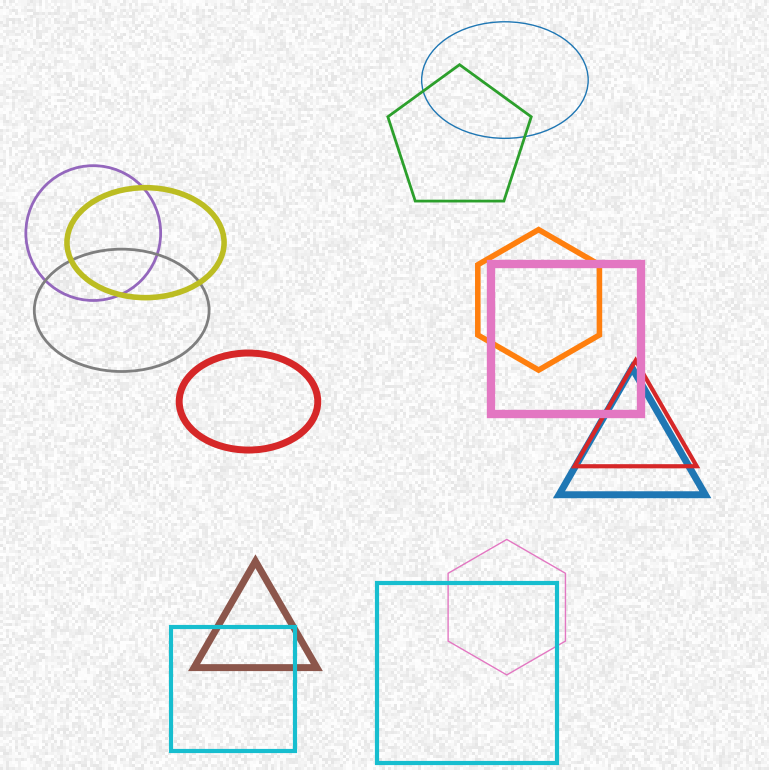[{"shape": "oval", "thickness": 0.5, "radius": 0.54, "center": [0.656, 0.896]}, {"shape": "triangle", "thickness": 2.5, "radius": 0.55, "center": [0.821, 0.412]}, {"shape": "hexagon", "thickness": 2, "radius": 0.46, "center": [0.7, 0.611]}, {"shape": "pentagon", "thickness": 1, "radius": 0.49, "center": [0.597, 0.818]}, {"shape": "triangle", "thickness": 1.5, "radius": 0.46, "center": [0.826, 0.44]}, {"shape": "oval", "thickness": 2.5, "radius": 0.45, "center": [0.323, 0.479]}, {"shape": "circle", "thickness": 1, "radius": 0.44, "center": [0.121, 0.697]}, {"shape": "triangle", "thickness": 2.5, "radius": 0.46, "center": [0.332, 0.179]}, {"shape": "hexagon", "thickness": 0.5, "radius": 0.44, "center": [0.658, 0.211]}, {"shape": "square", "thickness": 3, "radius": 0.49, "center": [0.735, 0.56]}, {"shape": "oval", "thickness": 1, "radius": 0.57, "center": [0.158, 0.597]}, {"shape": "oval", "thickness": 2, "radius": 0.51, "center": [0.189, 0.685]}, {"shape": "square", "thickness": 1.5, "radius": 0.58, "center": [0.607, 0.126]}, {"shape": "square", "thickness": 1.5, "radius": 0.4, "center": [0.303, 0.105]}]